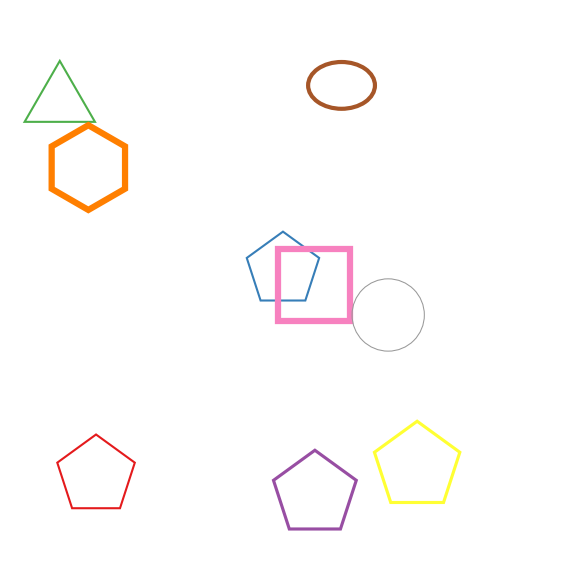[{"shape": "pentagon", "thickness": 1, "radius": 0.35, "center": [0.166, 0.176]}, {"shape": "pentagon", "thickness": 1, "radius": 0.33, "center": [0.49, 0.532]}, {"shape": "triangle", "thickness": 1, "radius": 0.35, "center": [0.104, 0.823]}, {"shape": "pentagon", "thickness": 1.5, "radius": 0.38, "center": [0.545, 0.144]}, {"shape": "hexagon", "thickness": 3, "radius": 0.37, "center": [0.153, 0.709]}, {"shape": "pentagon", "thickness": 1.5, "radius": 0.39, "center": [0.722, 0.192]}, {"shape": "oval", "thickness": 2, "radius": 0.29, "center": [0.591, 0.851]}, {"shape": "square", "thickness": 3, "radius": 0.31, "center": [0.544, 0.506]}, {"shape": "circle", "thickness": 0.5, "radius": 0.31, "center": [0.672, 0.454]}]